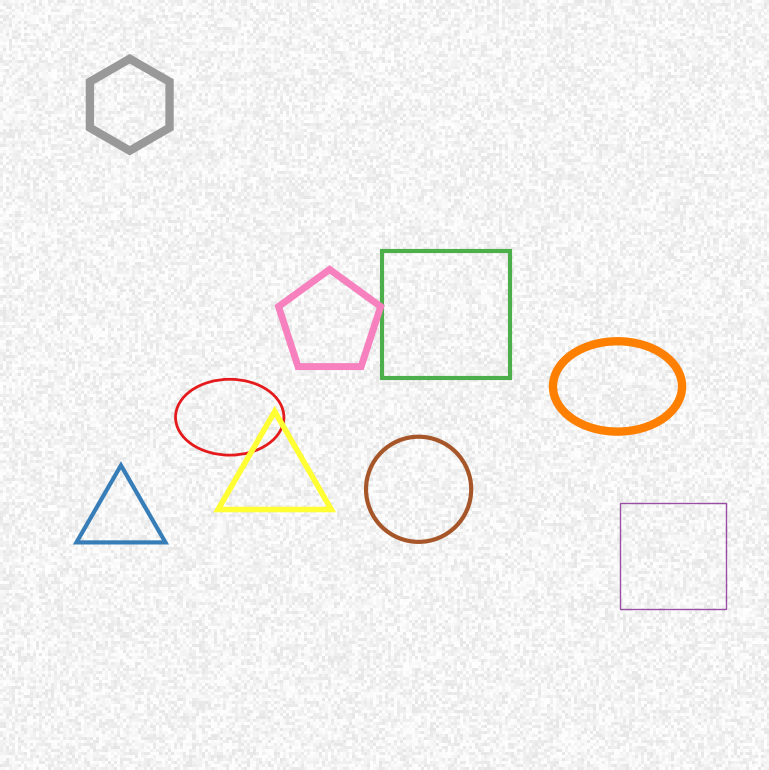[{"shape": "oval", "thickness": 1, "radius": 0.35, "center": [0.298, 0.458]}, {"shape": "triangle", "thickness": 1.5, "radius": 0.33, "center": [0.157, 0.329]}, {"shape": "square", "thickness": 1.5, "radius": 0.41, "center": [0.579, 0.591]}, {"shape": "square", "thickness": 0.5, "radius": 0.34, "center": [0.874, 0.278]}, {"shape": "oval", "thickness": 3, "radius": 0.42, "center": [0.802, 0.498]}, {"shape": "triangle", "thickness": 2, "radius": 0.42, "center": [0.357, 0.381]}, {"shape": "circle", "thickness": 1.5, "radius": 0.34, "center": [0.544, 0.365]}, {"shape": "pentagon", "thickness": 2.5, "radius": 0.35, "center": [0.428, 0.58]}, {"shape": "hexagon", "thickness": 3, "radius": 0.3, "center": [0.168, 0.864]}]